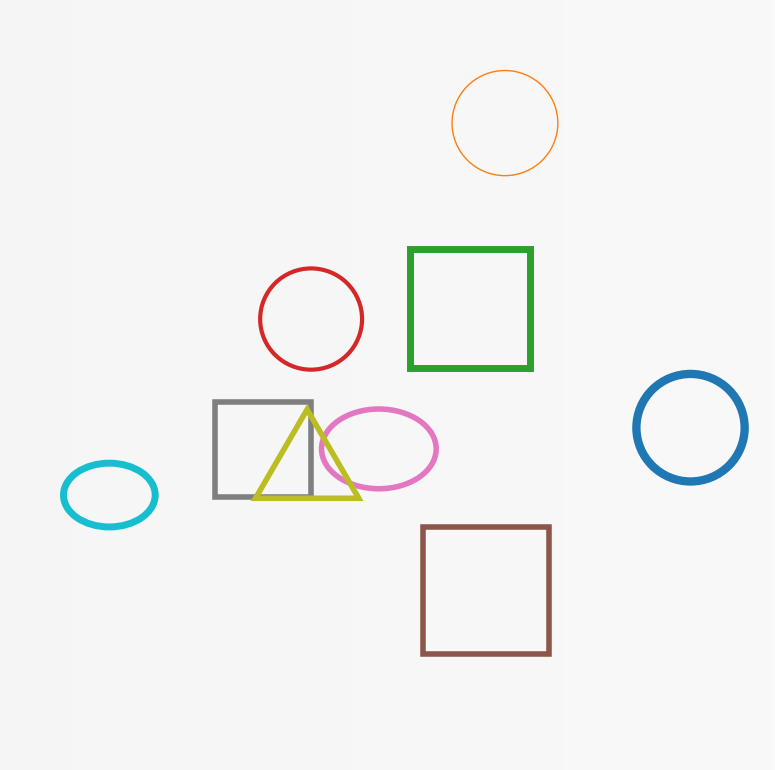[{"shape": "circle", "thickness": 3, "radius": 0.35, "center": [0.891, 0.445]}, {"shape": "circle", "thickness": 0.5, "radius": 0.34, "center": [0.652, 0.84]}, {"shape": "square", "thickness": 2.5, "radius": 0.38, "center": [0.606, 0.599]}, {"shape": "circle", "thickness": 1.5, "radius": 0.33, "center": [0.401, 0.586]}, {"shape": "square", "thickness": 2, "radius": 0.41, "center": [0.627, 0.233]}, {"shape": "oval", "thickness": 2, "radius": 0.37, "center": [0.489, 0.417]}, {"shape": "square", "thickness": 2, "radius": 0.31, "center": [0.339, 0.416]}, {"shape": "triangle", "thickness": 2, "radius": 0.38, "center": [0.396, 0.391]}, {"shape": "oval", "thickness": 2.5, "radius": 0.3, "center": [0.141, 0.357]}]